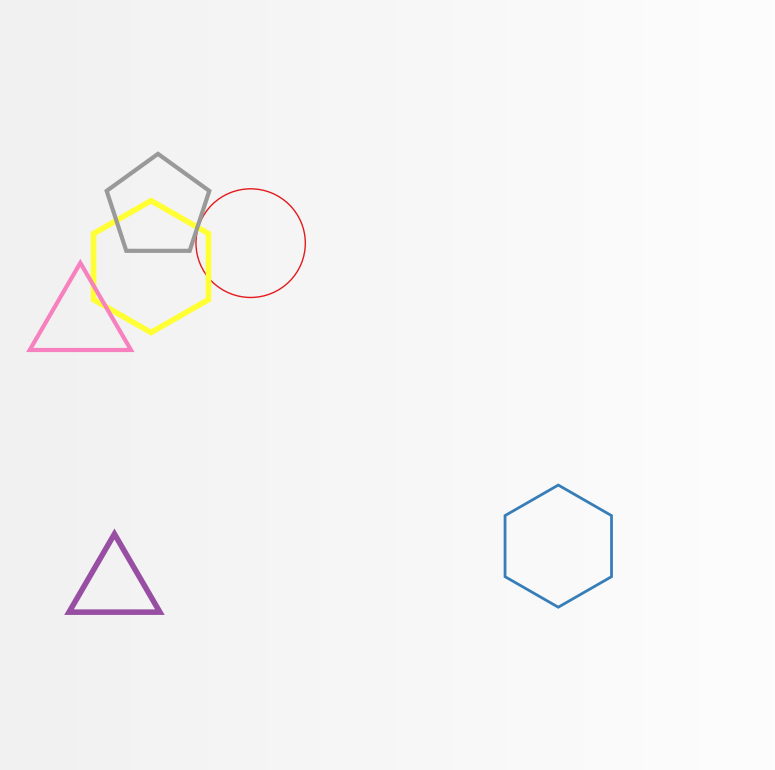[{"shape": "circle", "thickness": 0.5, "radius": 0.35, "center": [0.323, 0.684]}, {"shape": "hexagon", "thickness": 1, "radius": 0.4, "center": [0.72, 0.291]}, {"shape": "triangle", "thickness": 2, "radius": 0.34, "center": [0.148, 0.239]}, {"shape": "hexagon", "thickness": 2, "radius": 0.43, "center": [0.195, 0.654]}, {"shape": "triangle", "thickness": 1.5, "radius": 0.38, "center": [0.104, 0.583]}, {"shape": "pentagon", "thickness": 1.5, "radius": 0.35, "center": [0.204, 0.731]}]